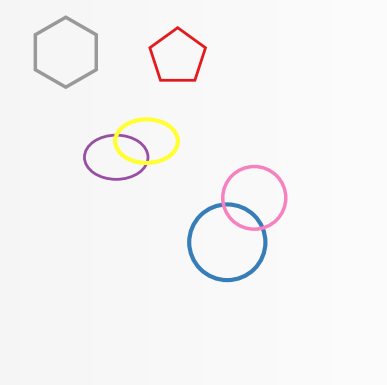[{"shape": "pentagon", "thickness": 2, "radius": 0.38, "center": [0.459, 0.853]}, {"shape": "circle", "thickness": 3, "radius": 0.49, "center": [0.587, 0.371]}, {"shape": "oval", "thickness": 2, "radius": 0.41, "center": [0.3, 0.592]}, {"shape": "oval", "thickness": 3, "radius": 0.4, "center": [0.378, 0.633]}, {"shape": "circle", "thickness": 2.5, "radius": 0.41, "center": [0.656, 0.486]}, {"shape": "hexagon", "thickness": 2.5, "radius": 0.45, "center": [0.17, 0.864]}]